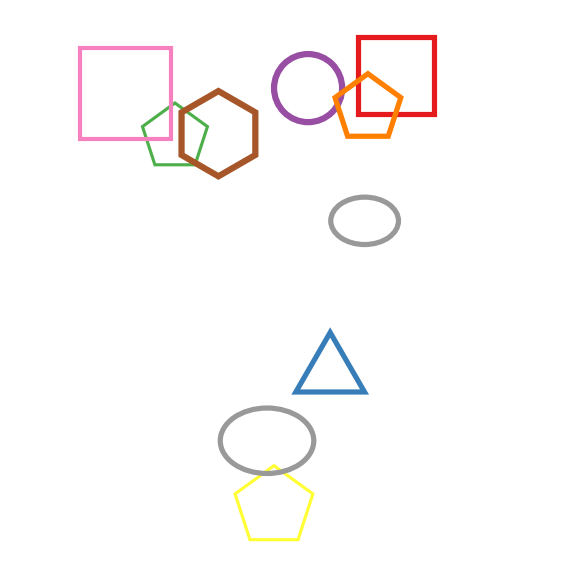[{"shape": "square", "thickness": 2.5, "radius": 0.33, "center": [0.686, 0.868]}, {"shape": "triangle", "thickness": 2.5, "radius": 0.34, "center": [0.572, 0.355]}, {"shape": "pentagon", "thickness": 1.5, "radius": 0.3, "center": [0.303, 0.762]}, {"shape": "circle", "thickness": 3, "radius": 0.29, "center": [0.533, 0.847]}, {"shape": "pentagon", "thickness": 2.5, "radius": 0.3, "center": [0.637, 0.812]}, {"shape": "pentagon", "thickness": 1.5, "radius": 0.35, "center": [0.474, 0.122]}, {"shape": "hexagon", "thickness": 3, "radius": 0.37, "center": [0.378, 0.768]}, {"shape": "square", "thickness": 2, "radius": 0.39, "center": [0.217, 0.838]}, {"shape": "oval", "thickness": 2.5, "radius": 0.4, "center": [0.462, 0.236]}, {"shape": "oval", "thickness": 2.5, "radius": 0.29, "center": [0.631, 0.617]}]